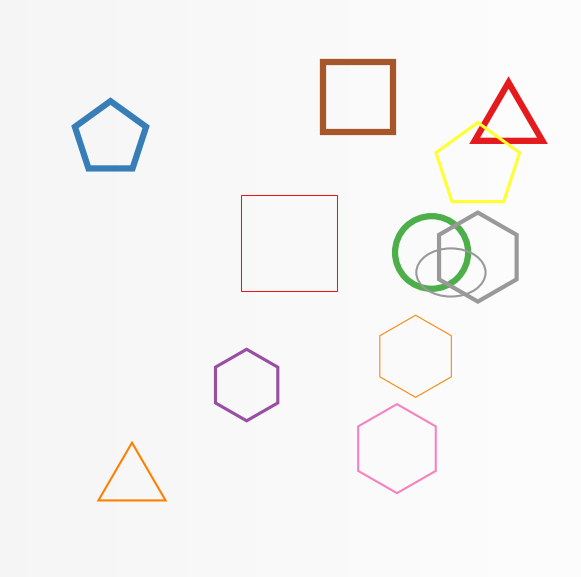[{"shape": "square", "thickness": 0.5, "radius": 0.41, "center": [0.497, 0.578]}, {"shape": "triangle", "thickness": 3, "radius": 0.34, "center": [0.875, 0.789]}, {"shape": "pentagon", "thickness": 3, "radius": 0.32, "center": [0.19, 0.76]}, {"shape": "circle", "thickness": 3, "radius": 0.31, "center": [0.743, 0.562]}, {"shape": "hexagon", "thickness": 1.5, "radius": 0.31, "center": [0.424, 0.332]}, {"shape": "hexagon", "thickness": 0.5, "radius": 0.36, "center": [0.715, 0.382]}, {"shape": "triangle", "thickness": 1, "radius": 0.33, "center": [0.227, 0.166]}, {"shape": "pentagon", "thickness": 1.5, "radius": 0.38, "center": [0.822, 0.711]}, {"shape": "square", "thickness": 3, "radius": 0.3, "center": [0.616, 0.831]}, {"shape": "hexagon", "thickness": 1, "radius": 0.39, "center": [0.683, 0.222]}, {"shape": "hexagon", "thickness": 2, "radius": 0.39, "center": [0.822, 0.554]}, {"shape": "oval", "thickness": 1, "radius": 0.3, "center": [0.776, 0.527]}]